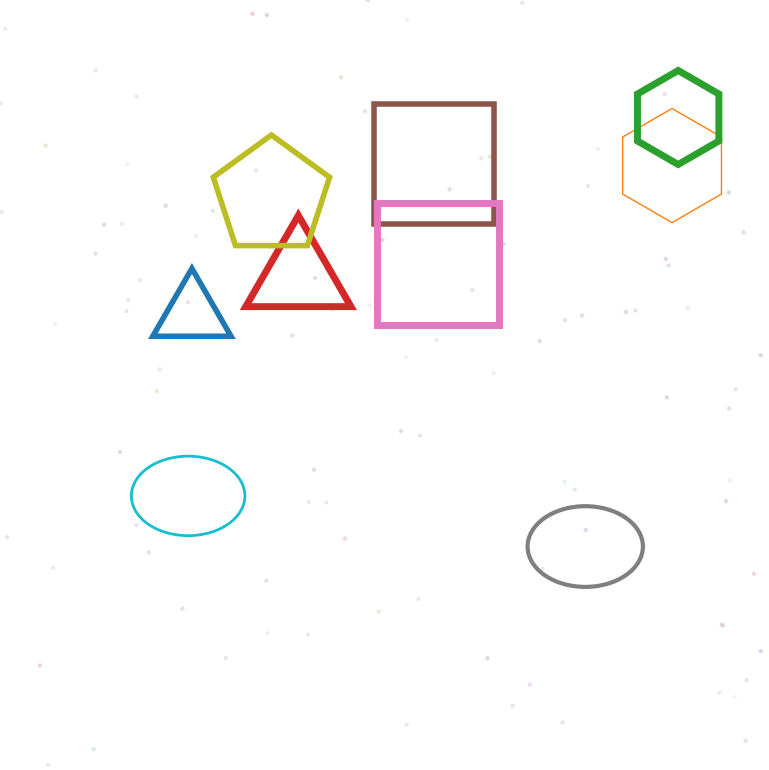[{"shape": "triangle", "thickness": 2, "radius": 0.29, "center": [0.249, 0.593]}, {"shape": "hexagon", "thickness": 0.5, "radius": 0.37, "center": [0.873, 0.785]}, {"shape": "hexagon", "thickness": 2.5, "radius": 0.31, "center": [0.881, 0.847]}, {"shape": "triangle", "thickness": 2.5, "radius": 0.39, "center": [0.387, 0.641]}, {"shape": "square", "thickness": 2, "radius": 0.39, "center": [0.564, 0.787]}, {"shape": "square", "thickness": 2.5, "radius": 0.4, "center": [0.569, 0.657]}, {"shape": "oval", "thickness": 1.5, "radius": 0.37, "center": [0.76, 0.29]}, {"shape": "pentagon", "thickness": 2, "radius": 0.4, "center": [0.353, 0.745]}, {"shape": "oval", "thickness": 1, "radius": 0.37, "center": [0.244, 0.356]}]